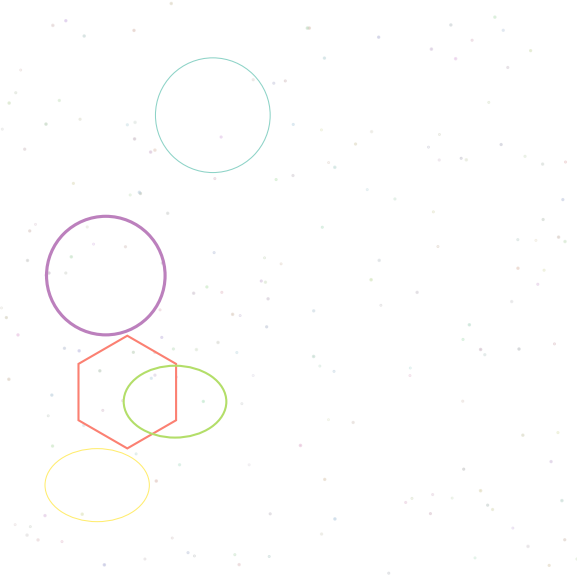[{"shape": "circle", "thickness": 0.5, "radius": 0.5, "center": [0.369, 0.8]}, {"shape": "hexagon", "thickness": 1, "radius": 0.49, "center": [0.22, 0.32]}, {"shape": "oval", "thickness": 1, "radius": 0.44, "center": [0.303, 0.304]}, {"shape": "circle", "thickness": 1.5, "radius": 0.51, "center": [0.183, 0.522]}, {"shape": "oval", "thickness": 0.5, "radius": 0.45, "center": [0.168, 0.159]}]